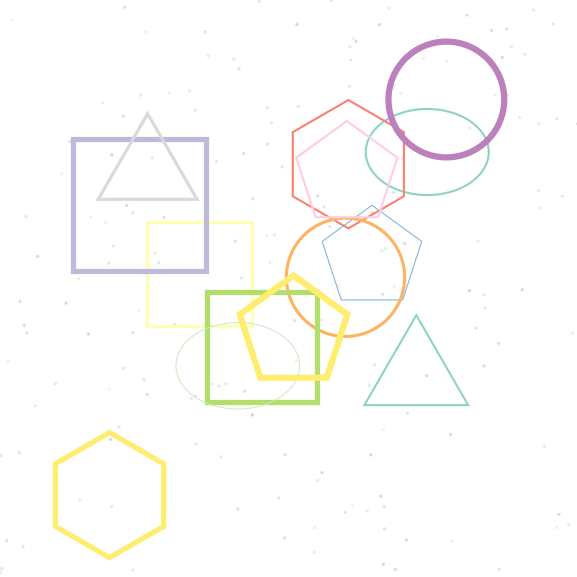[{"shape": "triangle", "thickness": 1, "radius": 0.52, "center": [0.721, 0.349]}, {"shape": "oval", "thickness": 1, "radius": 0.53, "center": [0.74, 0.736]}, {"shape": "square", "thickness": 1.5, "radius": 0.45, "center": [0.346, 0.525]}, {"shape": "square", "thickness": 2.5, "radius": 0.57, "center": [0.241, 0.644]}, {"shape": "hexagon", "thickness": 1, "radius": 0.56, "center": [0.603, 0.715]}, {"shape": "pentagon", "thickness": 0.5, "radius": 0.45, "center": [0.644, 0.553]}, {"shape": "circle", "thickness": 1.5, "radius": 0.51, "center": [0.598, 0.519]}, {"shape": "square", "thickness": 2.5, "radius": 0.48, "center": [0.454, 0.398]}, {"shape": "pentagon", "thickness": 1, "radius": 0.46, "center": [0.601, 0.698]}, {"shape": "triangle", "thickness": 1.5, "radius": 0.49, "center": [0.256, 0.703]}, {"shape": "circle", "thickness": 3, "radius": 0.5, "center": [0.773, 0.827]}, {"shape": "oval", "thickness": 0.5, "radius": 0.53, "center": [0.412, 0.366]}, {"shape": "hexagon", "thickness": 2.5, "radius": 0.54, "center": [0.19, 0.142]}, {"shape": "pentagon", "thickness": 3, "radius": 0.49, "center": [0.508, 0.424]}]